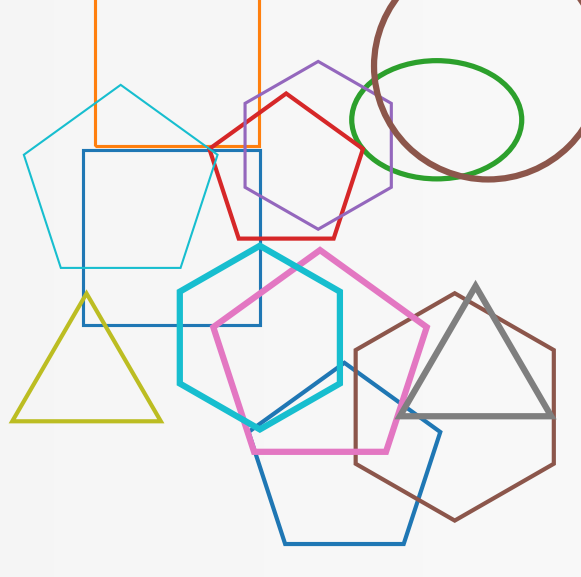[{"shape": "pentagon", "thickness": 2, "radius": 0.87, "center": [0.593, 0.197]}, {"shape": "square", "thickness": 1.5, "radius": 0.76, "center": [0.295, 0.588]}, {"shape": "square", "thickness": 1.5, "radius": 0.71, "center": [0.304, 0.887]}, {"shape": "oval", "thickness": 2.5, "radius": 0.73, "center": [0.751, 0.792]}, {"shape": "pentagon", "thickness": 2, "radius": 0.69, "center": [0.492, 0.698]}, {"shape": "hexagon", "thickness": 1.5, "radius": 0.73, "center": [0.547, 0.747]}, {"shape": "circle", "thickness": 3, "radius": 0.98, "center": [0.84, 0.885]}, {"shape": "hexagon", "thickness": 2, "radius": 0.98, "center": [0.782, 0.295]}, {"shape": "pentagon", "thickness": 3, "radius": 0.97, "center": [0.551, 0.373]}, {"shape": "triangle", "thickness": 3, "radius": 0.75, "center": [0.818, 0.353]}, {"shape": "triangle", "thickness": 2, "radius": 0.74, "center": [0.149, 0.343]}, {"shape": "hexagon", "thickness": 3, "radius": 0.8, "center": [0.447, 0.415]}, {"shape": "pentagon", "thickness": 1, "radius": 0.88, "center": [0.208, 0.677]}]